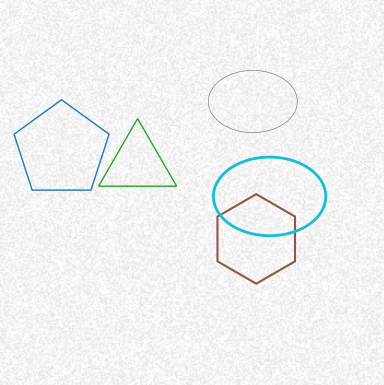[{"shape": "pentagon", "thickness": 1, "radius": 0.65, "center": [0.16, 0.611]}, {"shape": "triangle", "thickness": 1, "radius": 0.59, "center": [0.357, 0.575]}, {"shape": "hexagon", "thickness": 1.5, "radius": 0.58, "center": [0.666, 0.379]}, {"shape": "oval", "thickness": 0.5, "radius": 0.58, "center": [0.657, 0.736]}, {"shape": "oval", "thickness": 2, "radius": 0.73, "center": [0.7, 0.49]}]